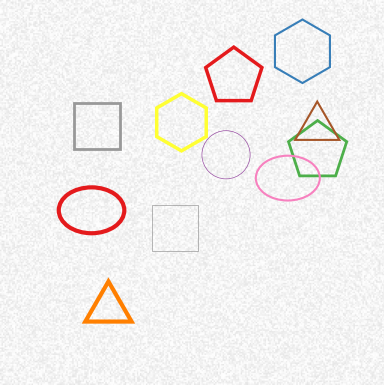[{"shape": "oval", "thickness": 3, "radius": 0.43, "center": [0.238, 0.454]}, {"shape": "pentagon", "thickness": 2.5, "radius": 0.38, "center": [0.607, 0.801]}, {"shape": "hexagon", "thickness": 1.5, "radius": 0.41, "center": [0.786, 0.867]}, {"shape": "pentagon", "thickness": 2, "radius": 0.4, "center": [0.825, 0.607]}, {"shape": "circle", "thickness": 0.5, "radius": 0.31, "center": [0.587, 0.598]}, {"shape": "triangle", "thickness": 3, "radius": 0.35, "center": [0.282, 0.199]}, {"shape": "hexagon", "thickness": 2.5, "radius": 0.37, "center": [0.471, 0.682]}, {"shape": "triangle", "thickness": 1.5, "radius": 0.33, "center": [0.824, 0.67]}, {"shape": "oval", "thickness": 1.5, "radius": 0.42, "center": [0.748, 0.537]}, {"shape": "square", "thickness": 0.5, "radius": 0.3, "center": [0.454, 0.407]}, {"shape": "square", "thickness": 2, "radius": 0.3, "center": [0.251, 0.672]}]